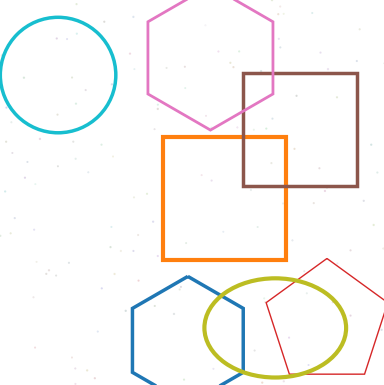[{"shape": "hexagon", "thickness": 2.5, "radius": 0.83, "center": [0.488, 0.116]}, {"shape": "square", "thickness": 3, "radius": 0.8, "center": [0.582, 0.485]}, {"shape": "pentagon", "thickness": 1, "radius": 0.83, "center": [0.849, 0.163]}, {"shape": "square", "thickness": 2.5, "radius": 0.74, "center": [0.779, 0.663]}, {"shape": "hexagon", "thickness": 2, "radius": 0.94, "center": [0.547, 0.85]}, {"shape": "oval", "thickness": 3, "radius": 0.92, "center": [0.715, 0.148]}, {"shape": "circle", "thickness": 2.5, "radius": 0.75, "center": [0.151, 0.805]}]